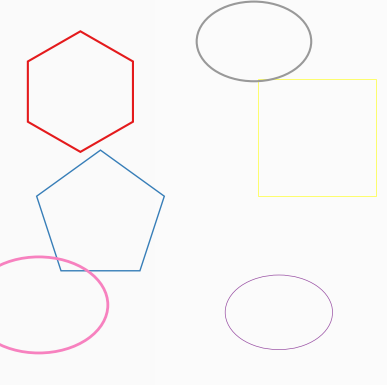[{"shape": "hexagon", "thickness": 1.5, "radius": 0.78, "center": [0.207, 0.762]}, {"shape": "pentagon", "thickness": 1, "radius": 0.87, "center": [0.259, 0.437]}, {"shape": "oval", "thickness": 0.5, "radius": 0.69, "center": [0.72, 0.189]}, {"shape": "square", "thickness": 0.5, "radius": 0.76, "center": [0.819, 0.643]}, {"shape": "oval", "thickness": 2, "radius": 0.89, "center": [0.1, 0.208]}, {"shape": "oval", "thickness": 1.5, "radius": 0.74, "center": [0.655, 0.892]}]